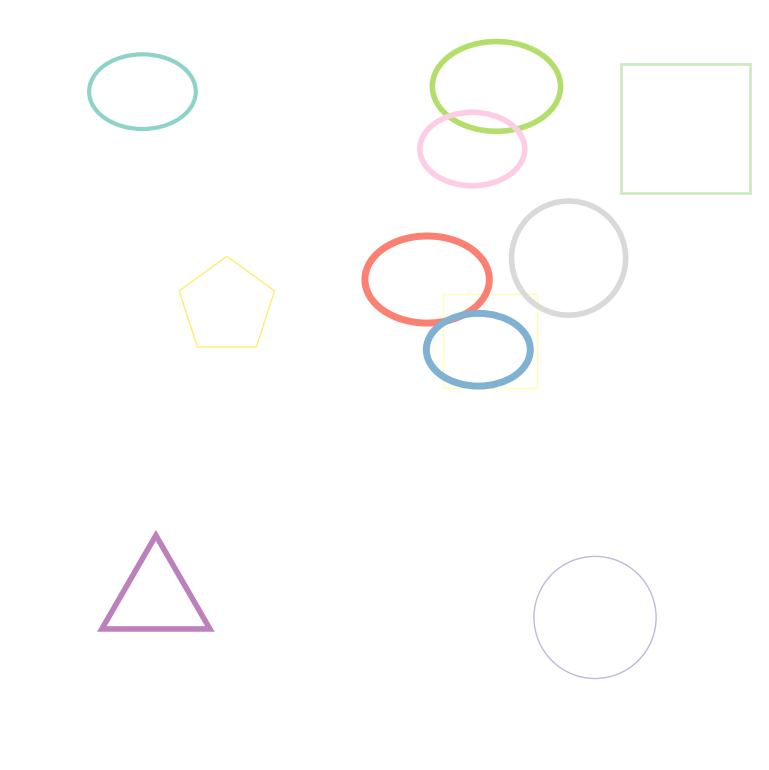[{"shape": "oval", "thickness": 1.5, "radius": 0.35, "center": [0.185, 0.881]}, {"shape": "square", "thickness": 0.5, "radius": 0.31, "center": [0.636, 0.557]}, {"shape": "circle", "thickness": 0.5, "radius": 0.4, "center": [0.773, 0.198]}, {"shape": "oval", "thickness": 2.5, "radius": 0.4, "center": [0.555, 0.637]}, {"shape": "oval", "thickness": 2.5, "radius": 0.34, "center": [0.621, 0.546]}, {"shape": "oval", "thickness": 2, "radius": 0.42, "center": [0.645, 0.888]}, {"shape": "oval", "thickness": 2, "radius": 0.34, "center": [0.613, 0.806]}, {"shape": "circle", "thickness": 2, "radius": 0.37, "center": [0.738, 0.665]}, {"shape": "triangle", "thickness": 2, "radius": 0.41, "center": [0.202, 0.224]}, {"shape": "square", "thickness": 1, "radius": 0.42, "center": [0.89, 0.833]}, {"shape": "pentagon", "thickness": 0.5, "radius": 0.33, "center": [0.295, 0.602]}]